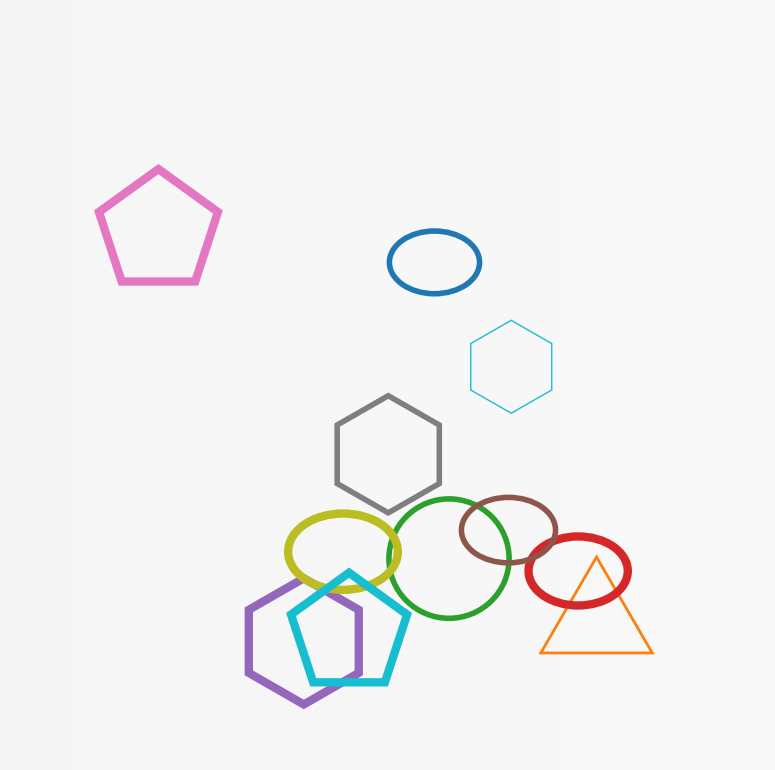[{"shape": "oval", "thickness": 2, "radius": 0.29, "center": [0.561, 0.659]}, {"shape": "triangle", "thickness": 1, "radius": 0.42, "center": [0.77, 0.194]}, {"shape": "circle", "thickness": 2, "radius": 0.39, "center": [0.579, 0.275]}, {"shape": "oval", "thickness": 3, "radius": 0.32, "center": [0.746, 0.258]}, {"shape": "hexagon", "thickness": 3, "radius": 0.41, "center": [0.392, 0.167]}, {"shape": "oval", "thickness": 2, "radius": 0.3, "center": [0.656, 0.312]}, {"shape": "pentagon", "thickness": 3, "radius": 0.4, "center": [0.204, 0.7]}, {"shape": "hexagon", "thickness": 2, "radius": 0.38, "center": [0.501, 0.41]}, {"shape": "oval", "thickness": 3, "radius": 0.35, "center": [0.443, 0.284]}, {"shape": "pentagon", "thickness": 3, "radius": 0.39, "center": [0.45, 0.178]}, {"shape": "hexagon", "thickness": 0.5, "radius": 0.3, "center": [0.66, 0.524]}]